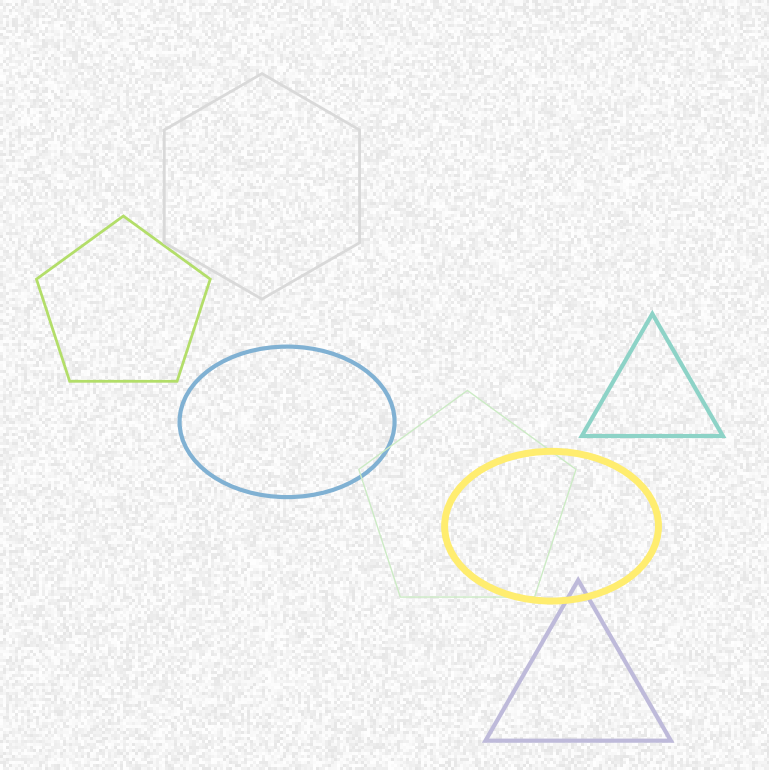[{"shape": "triangle", "thickness": 1.5, "radius": 0.53, "center": [0.847, 0.487]}, {"shape": "triangle", "thickness": 1.5, "radius": 0.69, "center": [0.751, 0.108]}, {"shape": "oval", "thickness": 1.5, "radius": 0.7, "center": [0.373, 0.452]}, {"shape": "pentagon", "thickness": 1, "radius": 0.59, "center": [0.16, 0.601]}, {"shape": "hexagon", "thickness": 1, "radius": 0.73, "center": [0.34, 0.758]}, {"shape": "pentagon", "thickness": 0.5, "radius": 0.74, "center": [0.607, 0.345]}, {"shape": "oval", "thickness": 2.5, "radius": 0.69, "center": [0.716, 0.317]}]